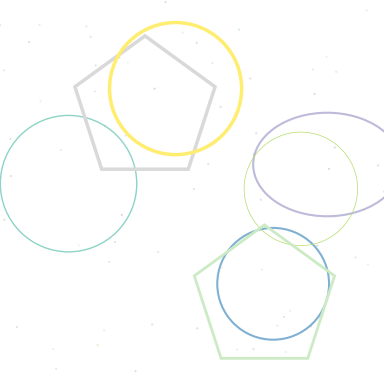[{"shape": "circle", "thickness": 1, "radius": 0.89, "center": [0.178, 0.523]}, {"shape": "oval", "thickness": 1.5, "radius": 0.96, "center": [0.85, 0.573]}, {"shape": "circle", "thickness": 1.5, "radius": 0.73, "center": [0.71, 0.263]}, {"shape": "circle", "thickness": 0.5, "radius": 0.74, "center": [0.781, 0.509]}, {"shape": "pentagon", "thickness": 2.5, "radius": 0.96, "center": [0.377, 0.715]}, {"shape": "pentagon", "thickness": 2, "radius": 0.96, "center": [0.687, 0.224]}, {"shape": "circle", "thickness": 2.5, "radius": 0.86, "center": [0.456, 0.77]}]